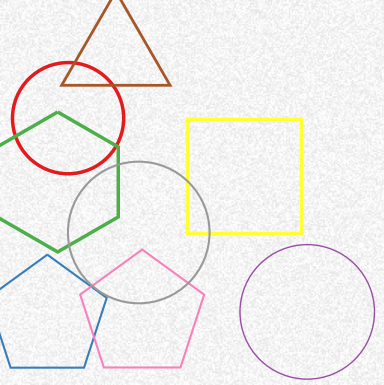[{"shape": "circle", "thickness": 2.5, "radius": 0.72, "center": [0.177, 0.693]}, {"shape": "pentagon", "thickness": 1.5, "radius": 0.81, "center": [0.123, 0.176]}, {"shape": "hexagon", "thickness": 2.5, "radius": 0.91, "center": [0.15, 0.527]}, {"shape": "circle", "thickness": 1, "radius": 0.87, "center": [0.798, 0.19]}, {"shape": "square", "thickness": 2.5, "radius": 0.74, "center": [0.634, 0.542]}, {"shape": "triangle", "thickness": 2, "radius": 0.81, "center": [0.301, 0.86]}, {"shape": "pentagon", "thickness": 1.5, "radius": 0.85, "center": [0.369, 0.182]}, {"shape": "circle", "thickness": 1.5, "radius": 0.92, "center": [0.36, 0.396]}]